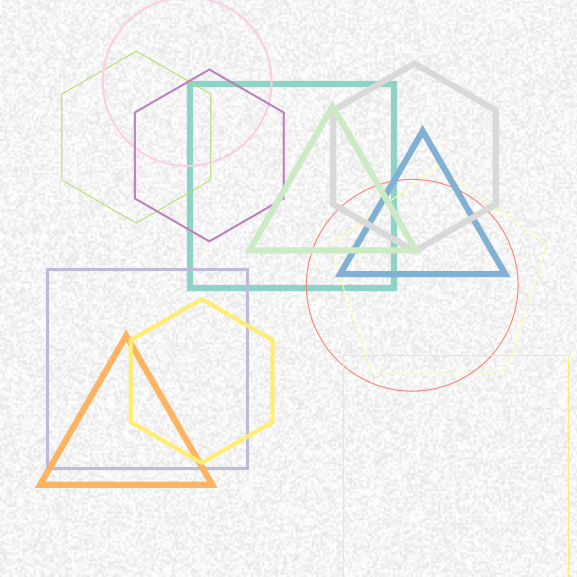[{"shape": "square", "thickness": 3, "radius": 0.89, "center": [0.506, 0.677]}, {"shape": "pentagon", "thickness": 0.5, "radius": 0.99, "center": [0.759, 0.513]}, {"shape": "square", "thickness": 1.5, "radius": 0.86, "center": [0.255, 0.361]}, {"shape": "circle", "thickness": 0.5, "radius": 0.92, "center": [0.714, 0.505]}, {"shape": "triangle", "thickness": 3, "radius": 0.83, "center": [0.732, 0.607]}, {"shape": "triangle", "thickness": 3, "radius": 0.86, "center": [0.218, 0.246]}, {"shape": "hexagon", "thickness": 0.5, "radius": 0.74, "center": [0.236, 0.762]}, {"shape": "circle", "thickness": 1, "radius": 0.73, "center": [0.324, 0.858]}, {"shape": "hexagon", "thickness": 3, "radius": 0.81, "center": [0.718, 0.727]}, {"shape": "hexagon", "thickness": 1, "radius": 0.74, "center": [0.362, 0.73]}, {"shape": "triangle", "thickness": 3, "radius": 0.83, "center": [0.576, 0.649]}, {"shape": "hexagon", "thickness": 2, "radius": 0.71, "center": [0.349, 0.339]}, {"shape": "square", "thickness": 0.5, "radius": 0.98, "center": [0.788, 0.189]}]